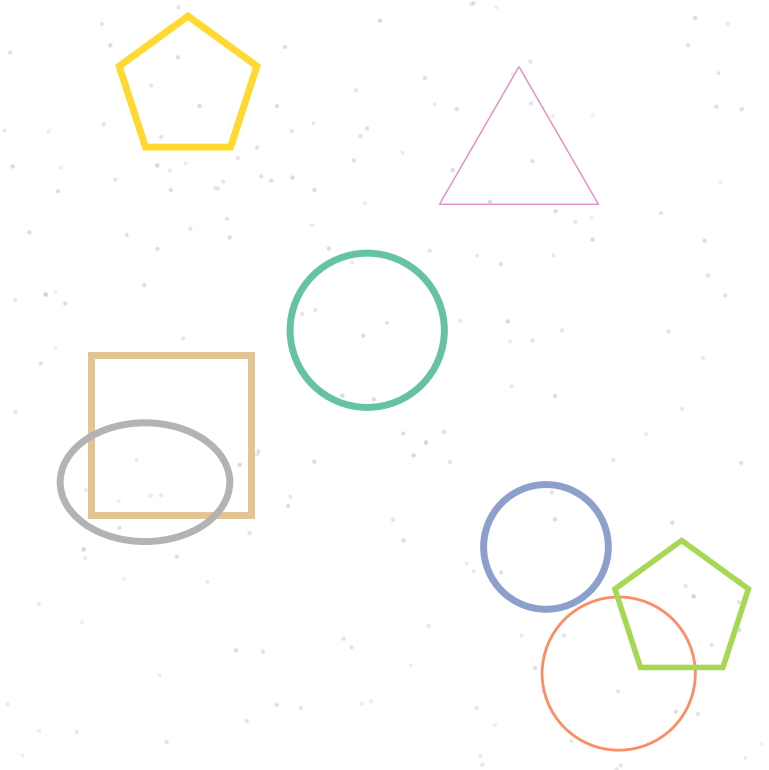[{"shape": "circle", "thickness": 2.5, "radius": 0.5, "center": [0.477, 0.571]}, {"shape": "circle", "thickness": 1, "radius": 0.5, "center": [0.804, 0.125]}, {"shape": "circle", "thickness": 2.5, "radius": 0.4, "center": [0.709, 0.29]}, {"shape": "triangle", "thickness": 0.5, "radius": 0.6, "center": [0.674, 0.794]}, {"shape": "pentagon", "thickness": 2, "radius": 0.46, "center": [0.885, 0.207]}, {"shape": "pentagon", "thickness": 2.5, "radius": 0.47, "center": [0.244, 0.885]}, {"shape": "square", "thickness": 2.5, "radius": 0.52, "center": [0.222, 0.435]}, {"shape": "oval", "thickness": 2.5, "radius": 0.55, "center": [0.188, 0.374]}]